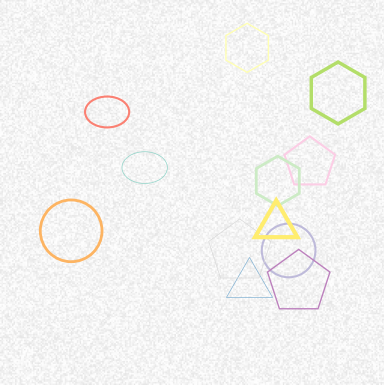[{"shape": "oval", "thickness": 0.5, "radius": 0.29, "center": [0.376, 0.565]}, {"shape": "hexagon", "thickness": 1, "radius": 0.32, "center": [0.642, 0.876]}, {"shape": "circle", "thickness": 1.5, "radius": 0.35, "center": [0.75, 0.349]}, {"shape": "oval", "thickness": 1.5, "radius": 0.29, "center": [0.278, 0.709]}, {"shape": "triangle", "thickness": 0.5, "radius": 0.35, "center": [0.648, 0.262]}, {"shape": "circle", "thickness": 2, "radius": 0.4, "center": [0.185, 0.4]}, {"shape": "hexagon", "thickness": 2.5, "radius": 0.4, "center": [0.878, 0.759]}, {"shape": "pentagon", "thickness": 1.5, "radius": 0.35, "center": [0.805, 0.577]}, {"shape": "pentagon", "thickness": 0.5, "radius": 0.42, "center": [0.623, 0.347]}, {"shape": "pentagon", "thickness": 1, "radius": 0.43, "center": [0.776, 0.267]}, {"shape": "hexagon", "thickness": 2, "radius": 0.32, "center": [0.721, 0.53]}, {"shape": "triangle", "thickness": 3, "radius": 0.32, "center": [0.718, 0.416]}]